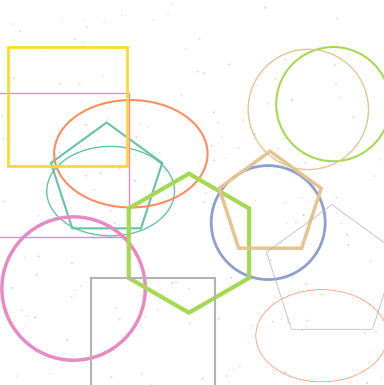[{"shape": "pentagon", "thickness": 1.5, "radius": 0.76, "center": [0.277, 0.53]}, {"shape": "oval", "thickness": 1, "radius": 0.83, "center": [0.287, 0.504]}, {"shape": "oval", "thickness": 0.5, "radius": 0.86, "center": [0.835, 0.128]}, {"shape": "oval", "thickness": 1.5, "radius": 1.0, "center": [0.34, 0.601]}, {"shape": "circle", "thickness": 2, "radius": 0.74, "center": [0.697, 0.422]}, {"shape": "square", "thickness": 1, "radius": 0.94, "center": [0.147, 0.572]}, {"shape": "circle", "thickness": 2.5, "radius": 0.93, "center": [0.191, 0.251]}, {"shape": "circle", "thickness": 1.5, "radius": 0.74, "center": [0.866, 0.73]}, {"shape": "hexagon", "thickness": 3, "radius": 0.9, "center": [0.491, 0.368]}, {"shape": "square", "thickness": 2, "radius": 0.77, "center": [0.175, 0.723]}, {"shape": "pentagon", "thickness": 2.5, "radius": 0.7, "center": [0.702, 0.468]}, {"shape": "circle", "thickness": 1, "radius": 0.78, "center": [0.801, 0.716]}, {"shape": "pentagon", "thickness": 0.5, "radius": 0.89, "center": [0.862, 0.289]}, {"shape": "square", "thickness": 1.5, "radius": 0.81, "center": [0.398, 0.117]}]